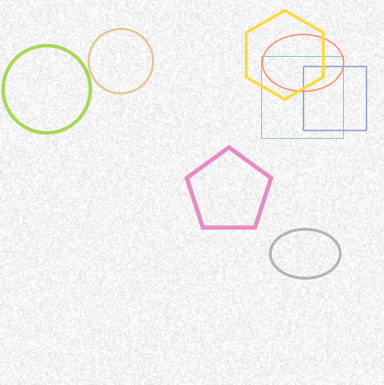[{"shape": "square", "thickness": 0.5, "radius": 0.53, "center": [0.784, 0.748]}, {"shape": "oval", "thickness": 1, "radius": 0.53, "center": [0.787, 0.837]}, {"shape": "square", "thickness": 1, "radius": 0.41, "center": [0.869, 0.746]}, {"shape": "pentagon", "thickness": 3, "radius": 0.58, "center": [0.595, 0.502]}, {"shape": "circle", "thickness": 2.5, "radius": 0.57, "center": [0.121, 0.768]}, {"shape": "hexagon", "thickness": 2, "radius": 0.58, "center": [0.74, 0.858]}, {"shape": "circle", "thickness": 1.5, "radius": 0.42, "center": [0.314, 0.841]}, {"shape": "oval", "thickness": 2, "radius": 0.45, "center": [0.793, 0.341]}]